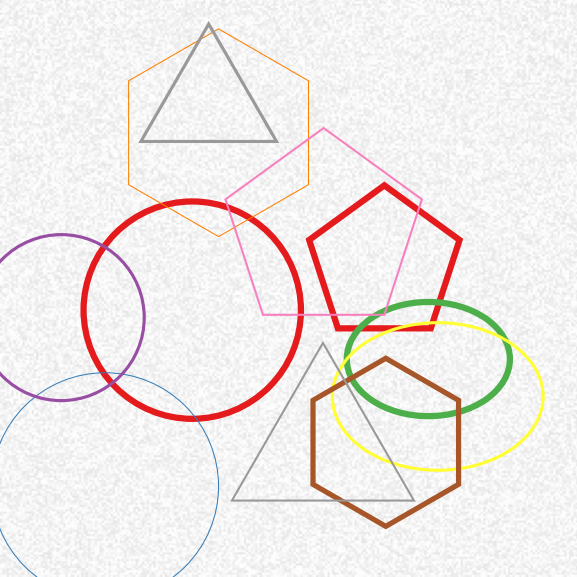[{"shape": "circle", "thickness": 3, "radius": 0.94, "center": [0.333, 0.462]}, {"shape": "pentagon", "thickness": 3, "radius": 0.68, "center": [0.666, 0.541]}, {"shape": "circle", "thickness": 0.5, "radius": 0.98, "center": [0.182, 0.157]}, {"shape": "oval", "thickness": 3, "radius": 0.71, "center": [0.742, 0.377]}, {"shape": "circle", "thickness": 1.5, "radius": 0.72, "center": [0.106, 0.449]}, {"shape": "hexagon", "thickness": 0.5, "radius": 0.9, "center": [0.378, 0.769]}, {"shape": "oval", "thickness": 1.5, "radius": 0.91, "center": [0.758, 0.313]}, {"shape": "hexagon", "thickness": 2.5, "radius": 0.73, "center": [0.668, 0.233]}, {"shape": "pentagon", "thickness": 1, "radius": 0.89, "center": [0.56, 0.599]}, {"shape": "triangle", "thickness": 1.5, "radius": 0.68, "center": [0.361, 0.822]}, {"shape": "triangle", "thickness": 1, "radius": 0.91, "center": [0.559, 0.223]}]